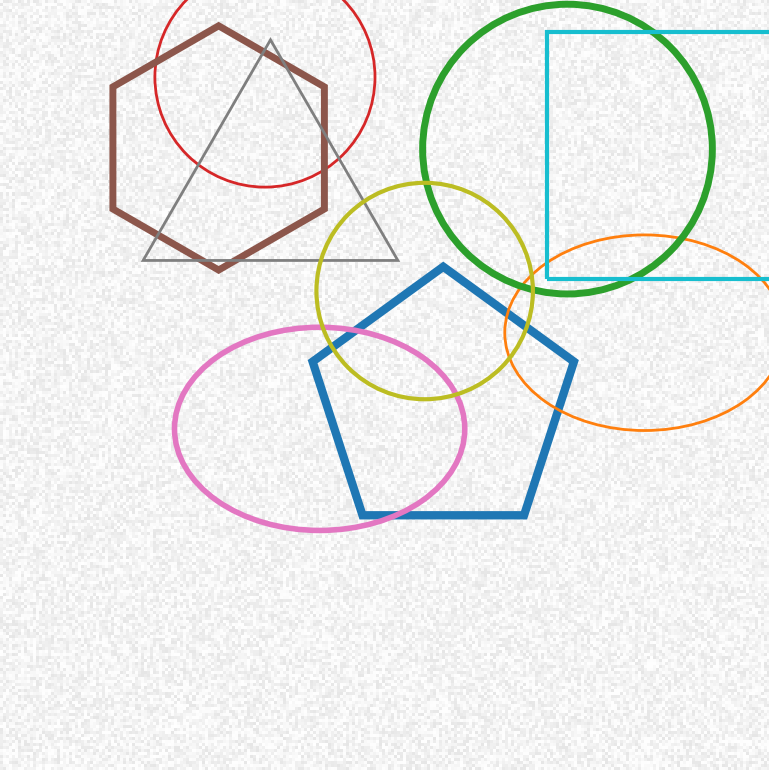[{"shape": "pentagon", "thickness": 3, "radius": 0.89, "center": [0.576, 0.475]}, {"shape": "oval", "thickness": 1, "radius": 0.91, "center": [0.837, 0.568]}, {"shape": "circle", "thickness": 2.5, "radius": 0.94, "center": [0.737, 0.806]}, {"shape": "circle", "thickness": 1, "radius": 0.71, "center": [0.344, 0.9]}, {"shape": "hexagon", "thickness": 2.5, "radius": 0.79, "center": [0.284, 0.808]}, {"shape": "oval", "thickness": 2, "radius": 0.94, "center": [0.415, 0.443]}, {"shape": "triangle", "thickness": 1, "radius": 0.95, "center": [0.351, 0.757]}, {"shape": "circle", "thickness": 1.5, "radius": 0.7, "center": [0.552, 0.622]}, {"shape": "square", "thickness": 1.5, "radius": 0.8, "center": [0.87, 0.798]}]